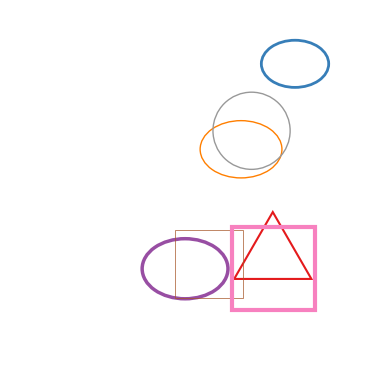[{"shape": "triangle", "thickness": 1.5, "radius": 0.58, "center": [0.709, 0.333]}, {"shape": "oval", "thickness": 2, "radius": 0.44, "center": [0.766, 0.834]}, {"shape": "oval", "thickness": 2.5, "radius": 0.56, "center": [0.481, 0.302]}, {"shape": "oval", "thickness": 1, "radius": 0.53, "center": [0.626, 0.612]}, {"shape": "square", "thickness": 0.5, "radius": 0.44, "center": [0.543, 0.315]}, {"shape": "square", "thickness": 3, "radius": 0.54, "center": [0.71, 0.303]}, {"shape": "circle", "thickness": 1, "radius": 0.5, "center": [0.653, 0.66]}]